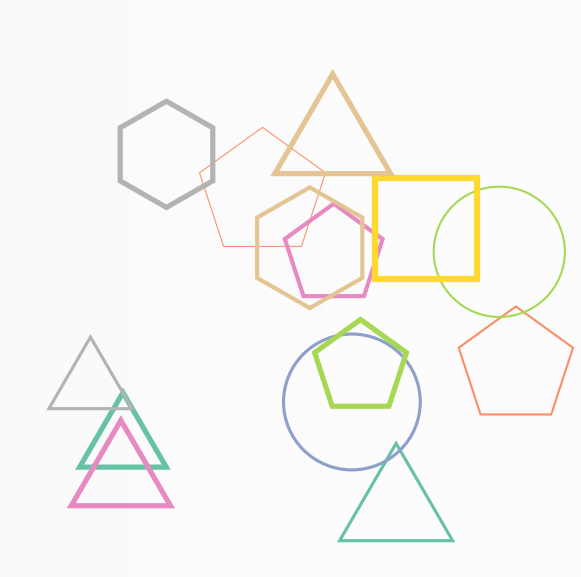[{"shape": "triangle", "thickness": 2.5, "radius": 0.43, "center": [0.211, 0.233]}, {"shape": "triangle", "thickness": 1.5, "radius": 0.56, "center": [0.682, 0.119]}, {"shape": "pentagon", "thickness": 0.5, "radius": 0.57, "center": [0.452, 0.665]}, {"shape": "pentagon", "thickness": 1, "radius": 0.52, "center": [0.888, 0.365]}, {"shape": "circle", "thickness": 1.5, "radius": 0.59, "center": [0.605, 0.303]}, {"shape": "triangle", "thickness": 2.5, "radius": 0.49, "center": [0.208, 0.173]}, {"shape": "pentagon", "thickness": 2, "radius": 0.44, "center": [0.574, 0.558]}, {"shape": "pentagon", "thickness": 2.5, "radius": 0.42, "center": [0.62, 0.363]}, {"shape": "circle", "thickness": 1, "radius": 0.56, "center": [0.859, 0.563]}, {"shape": "square", "thickness": 3, "radius": 0.44, "center": [0.733, 0.603]}, {"shape": "hexagon", "thickness": 2, "radius": 0.52, "center": [0.533, 0.57]}, {"shape": "triangle", "thickness": 2.5, "radius": 0.58, "center": [0.572, 0.756]}, {"shape": "triangle", "thickness": 1.5, "radius": 0.41, "center": [0.156, 0.333]}, {"shape": "hexagon", "thickness": 2.5, "radius": 0.46, "center": [0.286, 0.732]}]